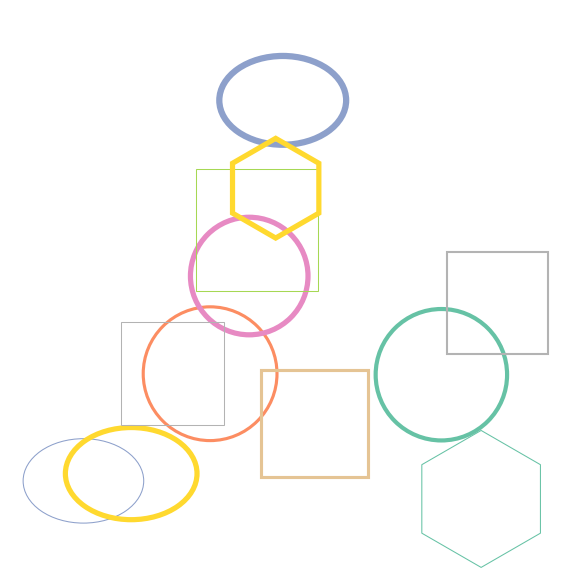[{"shape": "circle", "thickness": 2, "radius": 0.57, "center": [0.764, 0.35]}, {"shape": "hexagon", "thickness": 0.5, "radius": 0.59, "center": [0.833, 0.135]}, {"shape": "circle", "thickness": 1.5, "radius": 0.58, "center": [0.364, 0.352]}, {"shape": "oval", "thickness": 0.5, "radius": 0.52, "center": [0.144, 0.166]}, {"shape": "oval", "thickness": 3, "radius": 0.55, "center": [0.49, 0.825]}, {"shape": "circle", "thickness": 2.5, "radius": 0.51, "center": [0.432, 0.521]}, {"shape": "square", "thickness": 0.5, "radius": 0.53, "center": [0.445, 0.601]}, {"shape": "hexagon", "thickness": 2.5, "radius": 0.43, "center": [0.477, 0.673]}, {"shape": "oval", "thickness": 2.5, "radius": 0.57, "center": [0.227, 0.179]}, {"shape": "square", "thickness": 1.5, "radius": 0.46, "center": [0.544, 0.265]}, {"shape": "square", "thickness": 0.5, "radius": 0.44, "center": [0.298, 0.353]}, {"shape": "square", "thickness": 1, "radius": 0.44, "center": [0.862, 0.475]}]